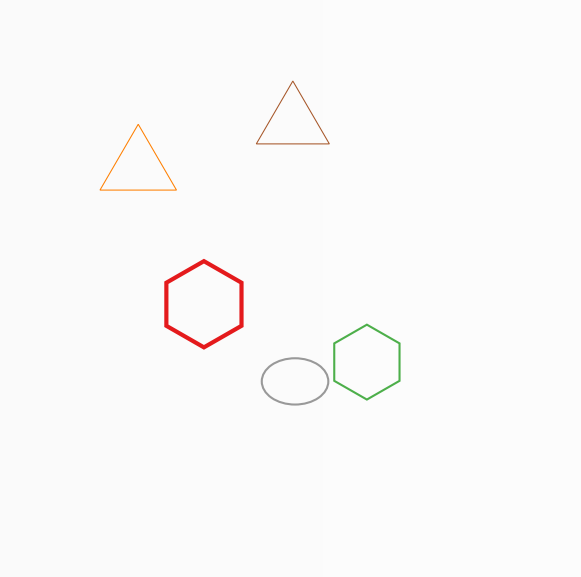[{"shape": "hexagon", "thickness": 2, "radius": 0.37, "center": [0.351, 0.472]}, {"shape": "hexagon", "thickness": 1, "radius": 0.32, "center": [0.631, 0.372]}, {"shape": "triangle", "thickness": 0.5, "radius": 0.38, "center": [0.238, 0.708]}, {"shape": "triangle", "thickness": 0.5, "radius": 0.36, "center": [0.504, 0.786]}, {"shape": "oval", "thickness": 1, "radius": 0.29, "center": [0.508, 0.339]}]